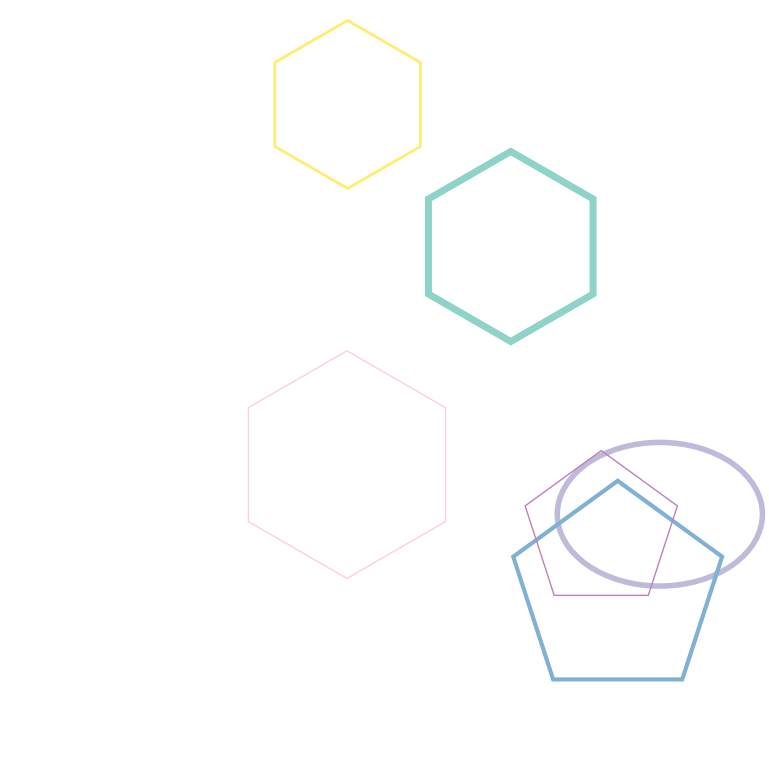[{"shape": "hexagon", "thickness": 2.5, "radius": 0.62, "center": [0.663, 0.68]}, {"shape": "oval", "thickness": 2, "radius": 0.67, "center": [0.857, 0.332]}, {"shape": "pentagon", "thickness": 1.5, "radius": 0.71, "center": [0.802, 0.233]}, {"shape": "hexagon", "thickness": 0.5, "radius": 0.74, "center": [0.451, 0.397]}, {"shape": "pentagon", "thickness": 0.5, "radius": 0.52, "center": [0.781, 0.311]}, {"shape": "hexagon", "thickness": 1, "radius": 0.55, "center": [0.451, 0.864]}]